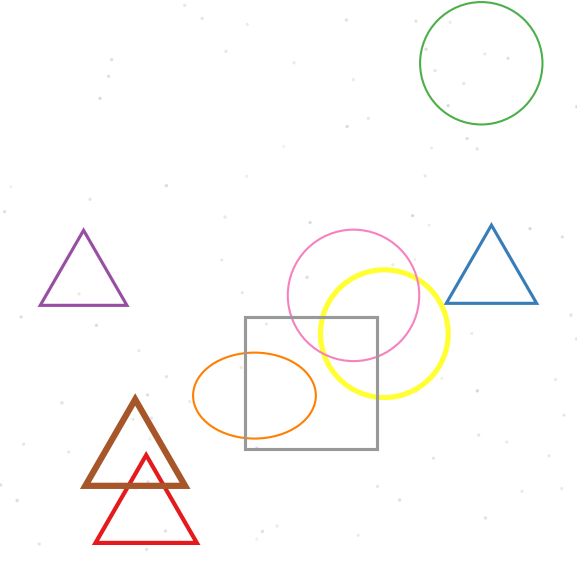[{"shape": "triangle", "thickness": 2, "radius": 0.51, "center": [0.253, 0.11]}, {"shape": "triangle", "thickness": 1.5, "radius": 0.45, "center": [0.851, 0.519]}, {"shape": "circle", "thickness": 1, "radius": 0.53, "center": [0.833, 0.89]}, {"shape": "triangle", "thickness": 1.5, "radius": 0.43, "center": [0.145, 0.514]}, {"shape": "oval", "thickness": 1, "radius": 0.53, "center": [0.441, 0.314]}, {"shape": "circle", "thickness": 2.5, "radius": 0.55, "center": [0.665, 0.421]}, {"shape": "triangle", "thickness": 3, "radius": 0.5, "center": [0.234, 0.208]}, {"shape": "circle", "thickness": 1, "radius": 0.57, "center": [0.612, 0.488]}, {"shape": "square", "thickness": 1.5, "radius": 0.57, "center": [0.538, 0.336]}]